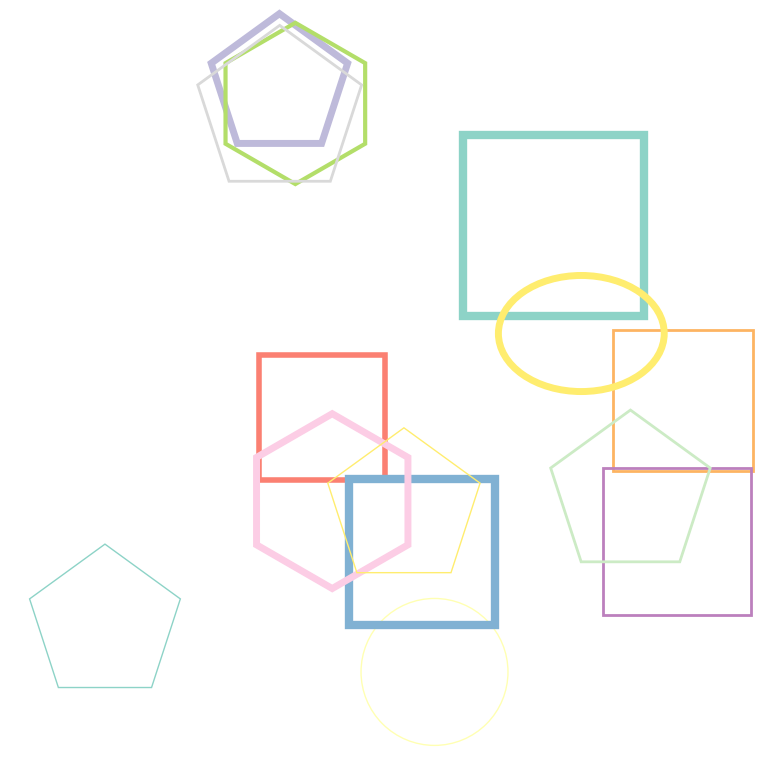[{"shape": "pentagon", "thickness": 0.5, "radius": 0.51, "center": [0.136, 0.19]}, {"shape": "square", "thickness": 3, "radius": 0.59, "center": [0.719, 0.707]}, {"shape": "circle", "thickness": 0.5, "radius": 0.48, "center": [0.564, 0.127]}, {"shape": "pentagon", "thickness": 2.5, "radius": 0.47, "center": [0.363, 0.889]}, {"shape": "square", "thickness": 2, "radius": 0.41, "center": [0.418, 0.458]}, {"shape": "square", "thickness": 3, "radius": 0.47, "center": [0.548, 0.283]}, {"shape": "square", "thickness": 1, "radius": 0.46, "center": [0.887, 0.48]}, {"shape": "hexagon", "thickness": 1.5, "radius": 0.52, "center": [0.384, 0.866]}, {"shape": "hexagon", "thickness": 2.5, "radius": 0.57, "center": [0.431, 0.349]}, {"shape": "pentagon", "thickness": 1, "radius": 0.56, "center": [0.363, 0.855]}, {"shape": "square", "thickness": 1, "radius": 0.48, "center": [0.879, 0.297]}, {"shape": "pentagon", "thickness": 1, "radius": 0.54, "center": [0.819, 0.359]}, {"shape": "pentagon", "thickness": 0.5, "radius": 0.52, "center": [0.525, 0.34]}, {"shape": "oval", "thickness": 2.5, "radius": 0.54, "center": [0.755, 0.567]}]